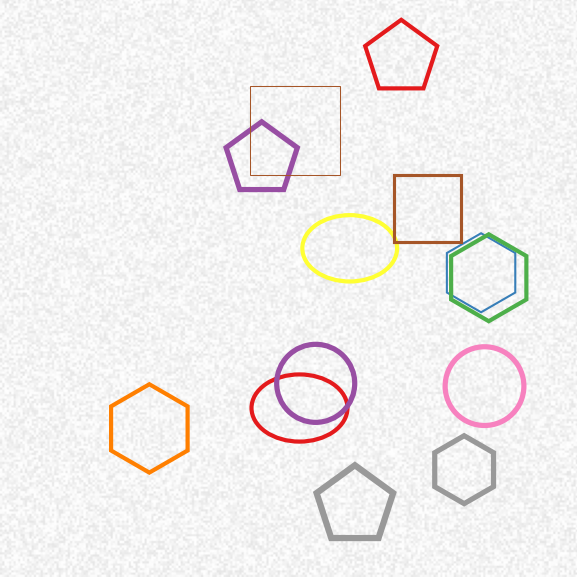[{"shape": "oval", "thickness": 2, "radius": 0.42, "center": [0.519, 0.293]}, {"shape": "pentagon", "thickness": 2, "radius": 0.33, "center": [0.695, 0.899]}, {"shape": "hexagon", "thickness": 1, "radius": 0.34, "center": [0.833, 0.527]}, {"shape": "hexagon", "thickness": 2, "radius": 0.38, "center": [0.846, 0.518]}, {"shape": "circle", "thickness": 2.5, "radius": 0.34, "center": [0.547, 0.335]}, {"shape": "pentagon", "thickness": 2.5, "radius": 0.32, "center": [0.453, 0.723]}, {"shape": "hexagon", "thickness": 2, "radius": 0.38, "center": [0.259, 0.257]}, {"shape": "oval", "thickness": 2, "radius": 0.41, "center": [0.606, 0.569]}, {"shape": "square", "thickness": 0.5, "radius": 0.39, "center": [0.511, 0.773]}, {"shape": "square", "thickness": 1.5, "radius": 0.29, "center": [0.74, 0.638]}, {"shape": "circle", "thickness": 2.5, "radius": 0.34, "center": [0.839, 0.331]}, {"shape": "hexagon", "thickness": 2.5, "radius": 0.29, "center": [0.804, 0.186]}, {"shape": "pentagon", "thickness": 3, "radius": 0.35, "center": [0.614, 0.124]}]